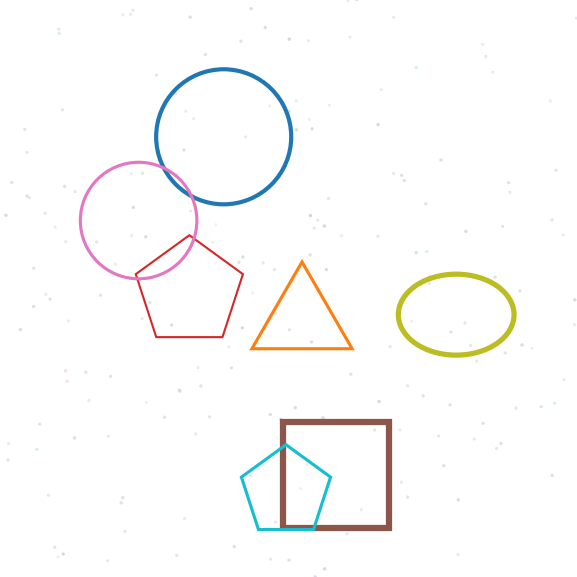[{"shape": "circle", "thickness": 2, "radius": 0.58, "center": [0.387, 0.762]}, {"shape": "triangle", "thickness": 1.5, "radius": 0.5, "center": [0.523, 0.445]}, {"shape": "pentagon", "thickness": 1, "radius": 0.49, "center": [0.328, 0.494]}, {"shape": "square", "thickness": 3, "radius": 0.46, "center": [0.582, 0.176]}, {"shape": "circle", "thickness": 1.5, "radius": 0.5, "center": [0.24, 0.617]}, {"shape": "oval", "thickness": 2.5, "radius": 0.5, "center": [0.79, 0.454]}, {"shape": "pentagon", "thickness": 1.5, "radius": 0.41, "center": [0.495, 0.148]}]